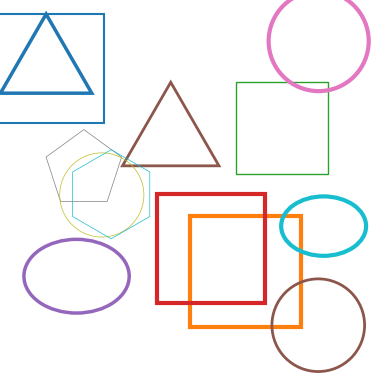[{"shape": "square", "thickness": 1.5, "radius": 0.71, "center": [0.128, 0.823]}, {"shape": "triangle", "thickness": 2.5, "radius": 0.68, "center": [0.12, 0.826]}, {"shape": "square", "thickness": 3, "radius": 0.72, "center": [0.638, 0.295]}, {"shape": "square", "thickness": 1, "radius": 0.6, "center": [0.733, 0.667]}, {"shape": "square", "thickness": 3, "radius": 0.7, "center": [0.548, 0.354]}, {"shape": "oval", "thickness": 2.5, "radius": 0.68, "center": [0.199, 0.283]}, {"shape": "circle", "thickness": 2, "radius": 0.6, "center": [0.827, 0.155]}, {"shape": "triangle", "thickness": 2, "radius": 0.72, "center": [0.443, 0.642]}, {"shape": "circle", "thickness": 3, "radius": 0.65, "center": [0.828, 0.893]}, {"shape": "pentagon", "thickness": 0.5, "radius": 0.52, "center": [0.218, 0.56]}, {"shape": "circle", "thickness": 0.5, "radius": 0.55, "center": [0.264, 0.494]}, {"shape": "hexagon", "thickness": 0.5, "radius": 0.58, "center": [0.289, 0.496]}, {"shape": "oval", "thickness": 3, "radius": 0.55, "center": [0.841, 0.413]}]